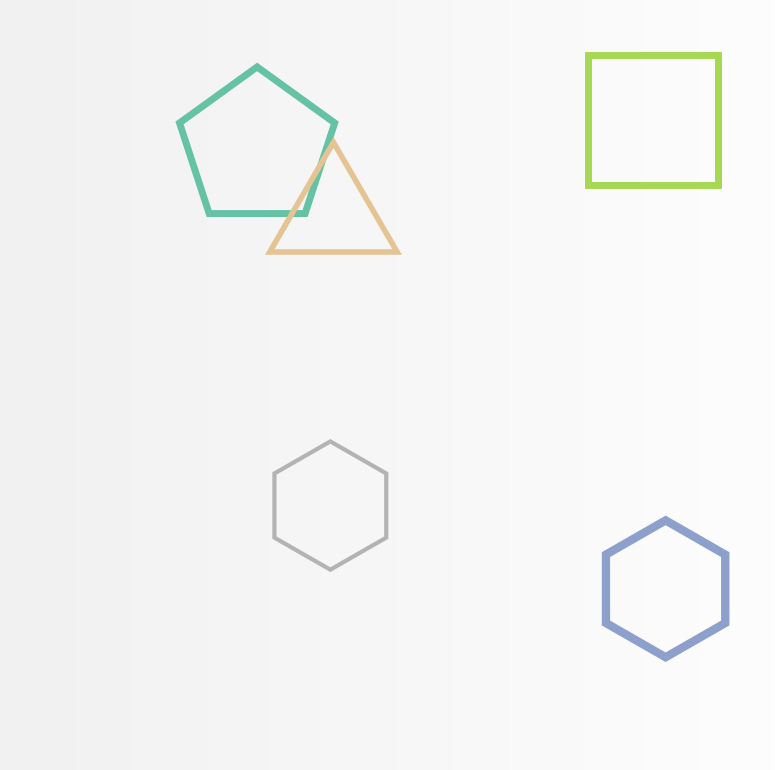[{"shape": "pentagon", "thickness": 2.5, "radius": 0.53, "center": [0.332, 0.808]}, {"shape": "hexagon", "thickness": 3, "radius": 0.44, "center": [0.859, 0.235]}, {"shape": "square", "thickness": 2.5, "radius": 0.42, "center": [0.843, 0.844]}, {"shape": "triangle", "thickness": 2, "radius": 0.47, "center": [0.43, 0.72]}, {"shape": "hexagon", "thickness": 1.5, "radius": 0.42, "center": [0.426, 0.343]}]